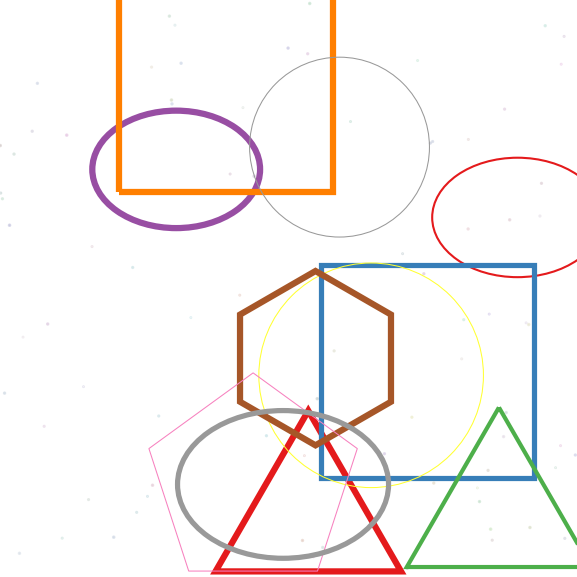[{"shape": "triangle", "thickness": 3, "radius": 0.93, "center": [0.534, 0.102]}, {"shape": "oval", "thickness": 1, "radius": 0.74, "center": [0.896, 0.623]}, {"shape": "square", "thickness": 2.5, "radius": 0.92, "center": [0.74, 0.356]}, {"shape": "triangle", "thickness": 2, "radius": 0.92, "center": [0.864, 0.109]}, {"shape": "oval", "thickness": 3, "radius": 0.73, "center": [0.305, 0.706]}, {"shape": "square", "thickness": 3, "radius": 0.93, "center": [0.391, 0.851]}, {"shape": "circle", "thickness": 0.5, "radius": 0.97, "center": [0.643, 0.349]}, {"shape": "hexagon", "thickness": 3, "radius": 0.75, "center": [0.546, 0.379]}, {"shape": "pentagon", "thickness": 0.5, "radius": 0.95, "center": [0.438, 0.164]}, {"shape": "circle", "thickness": 0.5, "radius": 0.78, "center": [0.588, 0.744]}, {"shape": "oval", "thickness": 2.5, "radius": 0.91, "center": [0.49, 0.16]}]